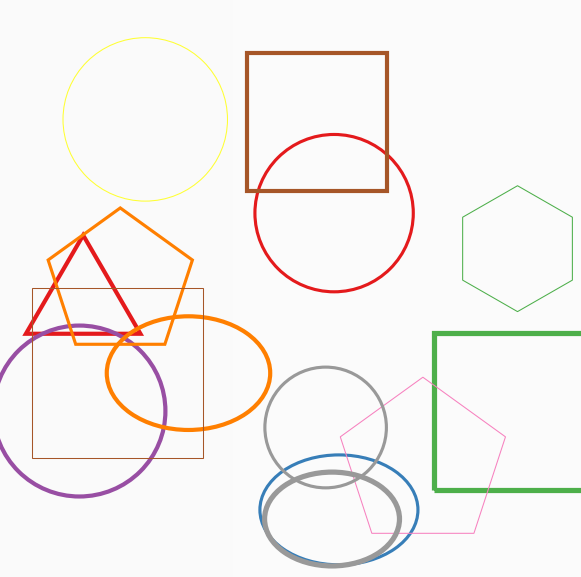[{"shape": "circle", "thickness": 1.5, "radius": 0.68, "center": [0.575, 0.63]}, {"shape": "triangle", "thickness": 2, "radius": 0.57, "center": [0.143, 0.478]}, {"shape": "oval", "thickness": 1.5, "radius": 0.68, "center": [0.583, 0.116]}, {"shape": "square", "thickness": 2.5, "radius": 0.68, "center": [0.883, 0.287]}, {"shape": "hexagon", "thickness": 0.5, "radius": 0.54, "center": [0.89, 0.569]}, {"shape": "circle", "thickness": 2, "radius": 0.74, "center": [0.137, 0.287]}, {"shape": "pentagon", "thickness": 1.5, "radius": 0.65, "center": [0.207, 0.509]}, {"shape": "oval", "thickness": 2, "radius": 0.7, "center": [0.324, 0.353]}, {"shape": "circle", "thickness": 0.5, "radius": 0.71, "center": [0.25, 0.792]}, {"shape": "square", "thickness": 0.5, "radius": 0.74, "center": [0.202, 0.353]}, {"shape": "square", "thickness": 2, "radius": 0.6, "center": [0.545, 0.788]}, {"shape": "pentagon", "thickness": 0.5, "radius": 0.75, "center": [0.728, 0.197]}, {"shape": "circle", "thickness": 1.5, "radius": 0.52, "center": [0.56, 0.259]}, {"shape": "oval", "thickness": 2.5, "radius": 0.58, "center": [0.571, 0.1]}]